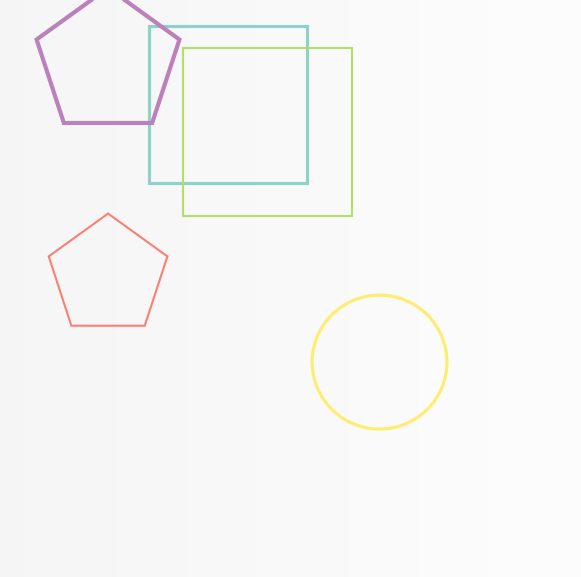[{"shape": "square", "thickness": 1.5, "radius": 0.68, "center": [0.392, 0.818]}, {"shape": "pentagon", "thickness": 1, "radius": 0.54, "center": [0.186, 0.522]}, {"shape": "square", "thickness": 1, "radius": 0.73, "center": [0.46, 0.771]}, {"shape": "pentagon", "thickness": 2, "radius": 0.65, "center": [0.186, 0.891]}, {"shape": "circle", "thickness": 1.5, "radius": 0.58, "center": [0.653, 0.372]}]